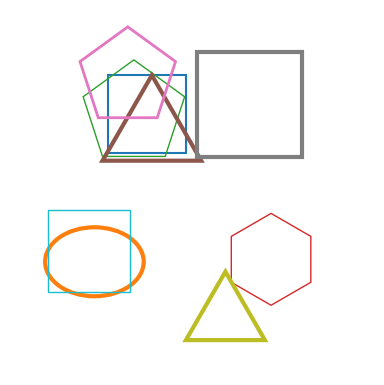[{"shape": "square", "thickness": 1.5, "radius": 0.51, "center": [0.382, 0.703]}, {"shape": "oval", "thickness": 3, "radius": 0.64, "center": [0.245, 0.32]}, {"shape": "pentagon", "thickness": 1, "radius": 0.69, "center": [0.348, 0.706]}, {"shape": "hexagon", "thickness": 1, "radius": 0.6, "center": [0.704, 0.326]}, {"shape": "triangle", "thickness": 3, "radius": 0.74, "center": [0.394, 0.657]}, {"shape": "pentagon", "thickness": 2, "radius": 0.65, "center": [0.332, 0.8]}, {"shape": "square", "thickness": 3, "radius": 0.68, "center": [0.648, 0.729]}, {"shape": "triangle", "thickness": 3, "radius": 0.59, "center": [0.585, 0.176]}, {"shape": "square", "thickness": 1, "radius": 0.53, "center": [0.231, 0.348]}]